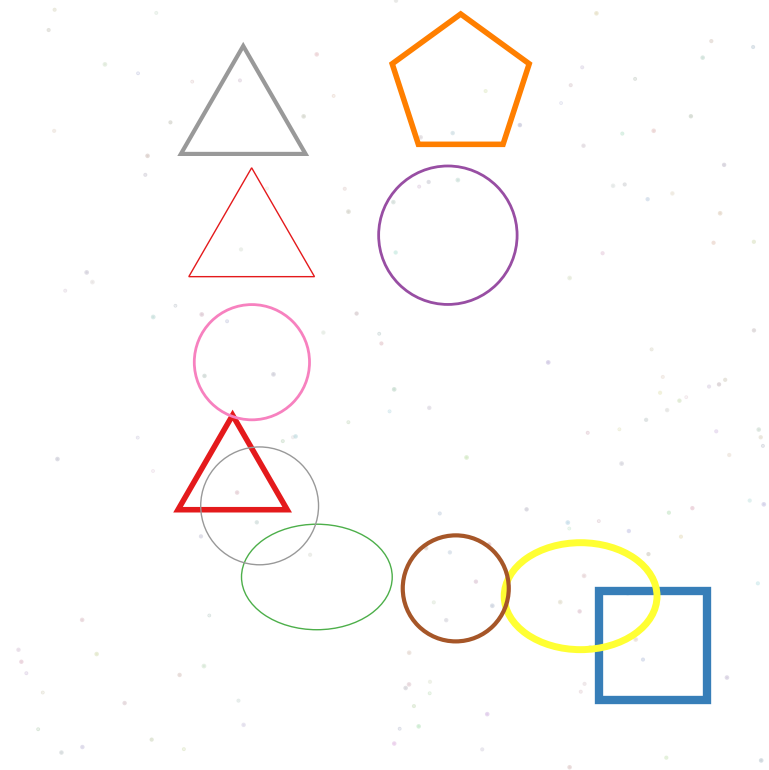[{"shape": "triangle", "thickness": 0.5, "radius": 0.47, "center": [0.327, 0.688]}, {"shape": "triangle", "thickness": 2, "radius": 0.41, "center": [0.302, 0.379]}, {"shape": "square", "thickness": 3, "radius": 0.35, "center": [0.848, 0.162]}, {"shape": "oval", "thickness": 0.5, "radius": 0.49, "center": [0.412, 0.251]}, {"shape": "circle", "thickness": 1, "radius": 0.45, "center": [0.582, 0.695]}, {"shape": "pentagon", "thickness": 2, "radius": 0.47, "center": [0.598, 0.888]}, {"shape": "oval", "thickness": 2.5, "radius": 0.5, "center": [0.754, 0.226]}, {"shape": "circle", "thickness": 1.5, "radius": 0.34, "center": [0.592, 0.236]}, {"shape": "circle", "thickness": 1, "radius": 0.37, "center": [0.327, 0.53]}, {"shape": "circle", "thickness": 0.5, "radius": 0.38, "center": [0.337, 0.343]}, {"shape": "triangle", "thickness": 1.5, "radius": 0.47, "center": [0.316, 0.847]}]